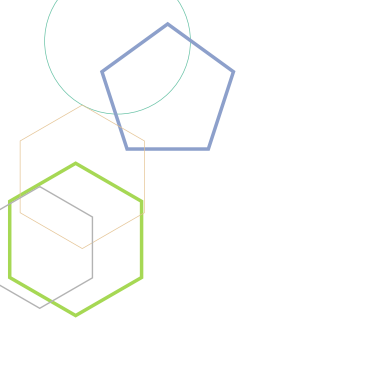[{"shape": "circle", "thickness": 0.5, "radius": 0.95, "center": [0.305, 0.893]}, {"shape": "pentagon", "thickness": 2.5, "radius": 0.9, "center": [0.436, 0.758]}, {"shape": "hexagon", "thickness": 2.5, "radius": 0.99, "center": [0.196, 0.378]}, {"shape": "hexagon", "thickness": 0.5, "radius": 0.93, "center": [0.214, 0.541]}, {"shape": "hexagon", "thickness": 1, "radius": 0.79, "center": [0.103, 0.357]}]